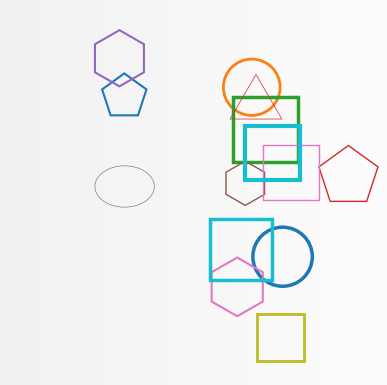[{"shape": "pentagon", "thickness": 1.5, "radius": 0.3, "center": [0.321, 0.749]}, {"shape": "circle", "thickness": 2.5, "radius": 0.38, "center": [0.729, 0.333]}, {"shape": "circle", "thickness": 2, "radius": 0.37, "center": [0.65, 0.773]}, {"shape": "square", "thickness": 2.5, "radius": 0.42, "center": [0.685, 0.663]}, {"shape": "triangle", "thickness": 0.5, "radius": 0.39, "center": [0.661, 0.729]}, {"shape": "pentagon", "thickness": 1, "radius": 0.4, "center": [0.899, 0.542]}, {"shape": "hexagon", "thickness": 1.5, "radius": 0.36, "center": [0.308, 0.849]}, {"shape": "hexagon", "thickness": 1, "radius": 0.29, "center": [0.633, 0.524]}, {"shape": "square", "thickness": 1, "radius": 0.36, "center": [0.751, 0.553]}, {"shape": "hexagon", "thickness": 1.5, "radius": 0.38, "center": [0.612, 0.255]}, {"shape": "oval", "thickness": 0.5, "radius": 0.38, "center": [0.322, 0.516]}, {"shape": "square", "thickness": 2, "radius": 0.31, "center": [0.724, 0.123]}, {"shape": "square", "thickness": 2.5, "radius": 0.4, "center": [0.622, 0.353]}, {"shape": "square", "thickness": 3, "radius": 0.35, "center": [0.703, 0.603]}]